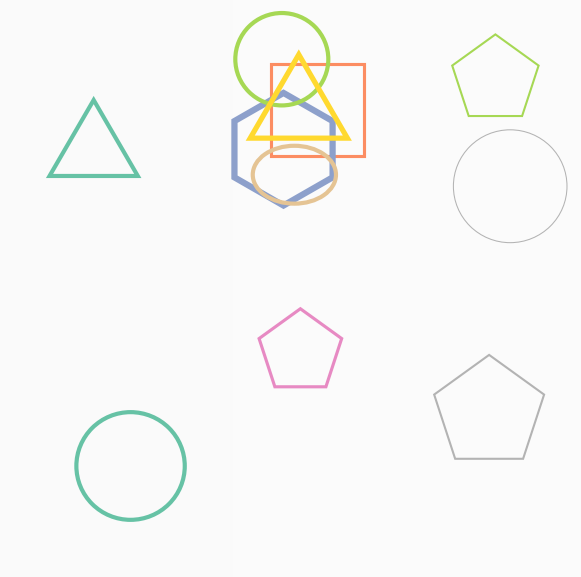[{"shape": "triangle", "thickness": 2, "radius": 0.44, "center": [0.161, 0.738]}, {"shape": "circle", "thickness": 2, "radius": 0.47, "center": [0.225, 0.192]}, {"shape": "square", "thickness": 1.5, "radius": 0.4, "center": [0.547, 0.809]}, {"shape": "hexagon", "thickness": 3, "radius": 0.49, "center": [0.488, 0.741]}, {"shape": "pentagon", "thickness": 1.5, "radius": 0.37, "center": [0.517, 0.39]}, {"shape": "pentagon", "thickness": 1, "radius": 0.39, "center": [0.852, 0.861]}, {"shape": "circle", "thickness": 2, "radius": 0.4, "center": [0.485, 0.897]}, {"shape": "triangle", "thickness": 2.5, "radius": 0.48, "center": [0.514, 0.808]}, {"shape": "oval", "thickness": 2, "radius": 0.36, "center": [0.506, 0.697]}, {"shape": "pentagon", "thickness": 1, "radius": 0.5, "center": [0.842, 0.285]}, {"shape": "circle", "thickness": 0.5, "radius": 0.49, "center": [0.878, 0.677]}]